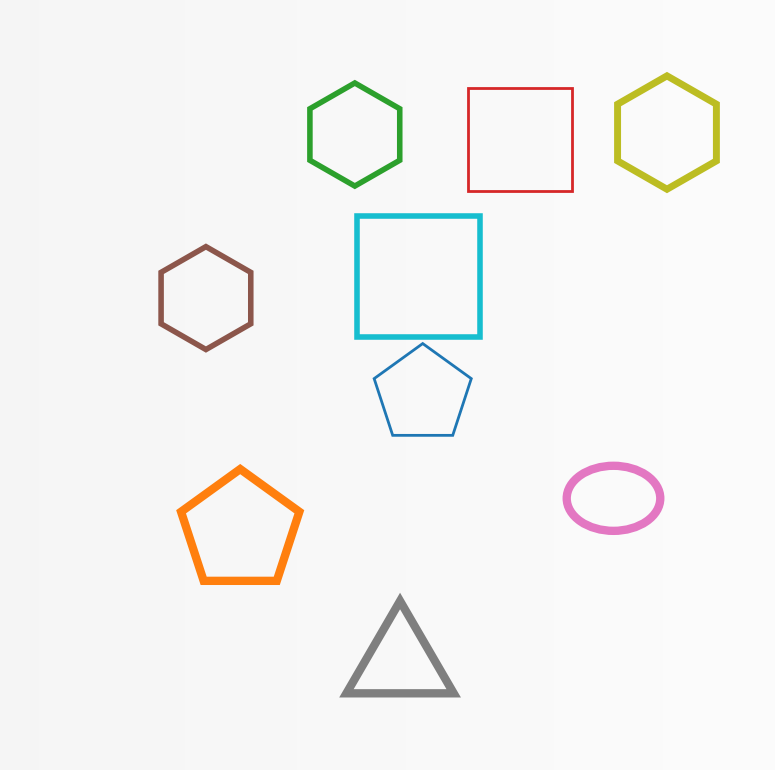[{"shape": "pentagon", "thickness": 1, "radius": 0.33, "center": [0.545, 0.488]}, {"shape": "pentagon", "thickness": 3, "radius": 0.4, "center": [0.31, 0.311]}, {"shape": "hexagon", "thickness": 2, "radius": 0.33, "center": [0.458, 0.825]}, {"shape": "square", "thickness": 1, "radius": 0.33, "center": [0.671, 0.819]}, {"shape": "hexagon", "thickness": 2, "radius": 0.33, "center": [0.266, 0.613]}, {"shape": "oval", "thickness": 3, "radius": 0.3, "center": [0.792, 0.353]}, {"shape": "triangle", "thickness": 3, "radius": 0.4, "center": [0.516, 0.14]}, {"shape": "hexagon", "thickness": 2.5, "radius": 0.37, "center": [0.861, 0.828]}, {"shape": "square", "thickness": 2, "radius": 0.39, "center": [0.54, 0.641]}]